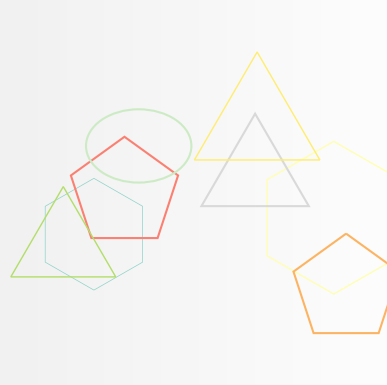[{"shape": "hexagon", "thickness": 0.5, "radius": 0.73, "center": [0.242, 0.392]}, {"shape": "hexagon", "thickness": 1, "radius": 0.99, "center": [0.861, 0.435]}, {"shape": "pentagon", "thickness": 1.5, "radius": 0.73, "center": [0.321, 0.499]}, {"shape": "pentagon", "thickness": 1.5, "radius": 0.71, "center": [0.893, 0.25]}, {"shape": "triangle", "thickness": 1, "radius": 0.78, "center": [0.163, 0.359]}, {"shape": "triangle", "thickness": 1.5, "radius": 0.8, "center": [0.658, 0.545]}, {"shape": "oval", "thickness": 1.5, "radius": 0.68, "center": [0.358, 0.621]}, {"shape": "triangle", "thickness": 1, "radius": 0.93, "center": [0.664, 0.678]}]